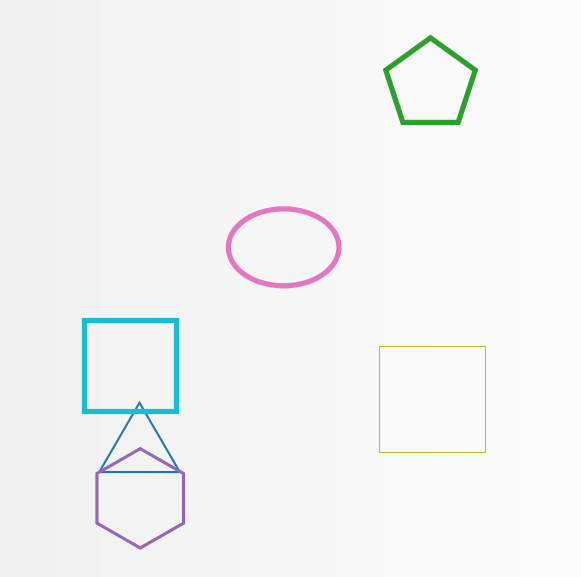[{"shape": "triangle", "thickness": 1, "radius": 0.4, "center": [0.24, 0.222]}, {"shape": "pentagon", "thickness": 2.5, "radius": 0.4, "center": [0.741, 0.853]}, {"shape": "hexagon", "thickness": 1.5, "radius": 0.43, "center": [0.241, 0.136]}, {"shape": "oval", "thickness": 2.5, "radius": 0.48, "center": [0.488, 0.571]}, {"shape": "square", "thickness": 0.5, "radius": 0.46, "center": [0.744, 0.308]}, {"shape": "square", "thickness": 2.5, "radius": 0.39, "center": [0.224, 0.367]}]